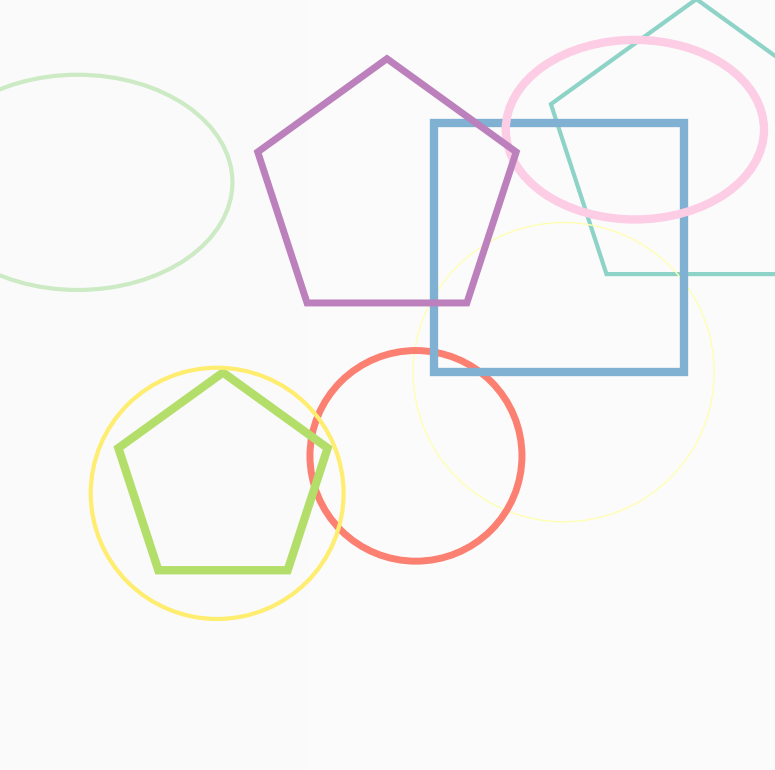[{"shape": "pentagon", "thickness": 1.5, "radius": 0.99, "center": [0.899, 0.804]}, {"shape": "circle", "thickness": 0.5, "radius": 0.97, "center": [0.727, 0.517]}, {"shape": "circle", "thickness": 2.5, "radius": 0.68, "center": [0.537, 0.408]}, {"shape": "square", "thickness": 3, "radius": 0.81, "center": [0.722, 0.678]}, {"shape": "pentagon", "thickness": 3, "radius": 0.71, "center": [0.288, 0.374]}, {"shape": "oval", "thickness": 3, "radius": 0.83, "center": [0.819, 0.832]}, {"shape": "pentagon", "thickness": 2.5, "radius": 0.88, "center": [0.499, 0.748]}, {"shape": "oval", "thickness": 1.5, "radius": 1.0, "center": [0.1, 0.763]}, {"shape": "circle", "thickness": 1.5, "radius": 0.82, "center": [0.28, 0.359]}]